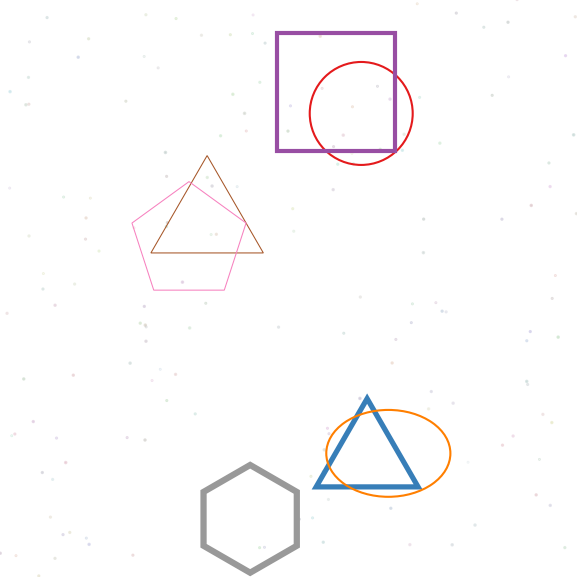[{"shape": "circle", "thickness": 1, "radius": 0.45, "center": [0.625, 0.803]}, {"shape": "triangle", "thickness": 2.5, "radius": 0.51, "center": [0.636, 0.207]}, {"shape": "square", "thickness": 2, "radius": 0.51, "center": [0.582, 0.84]}, {"shape": "oval", "thickness": 1, "radius": 0.54, "center": [0.672, 0.214]}, {"shape": "triangle", "thickness": 0.5, "radius": 0.56, "center": [0.359, 0.617]}, {"shape": "pentagon", "thickness": 0.5, "radius": 0.52, "center": [0.327, 0.581]}, {"shape": "hexagon", "thickness": 3, "radius": 0.47, "center": [0.433, 0.101]}]